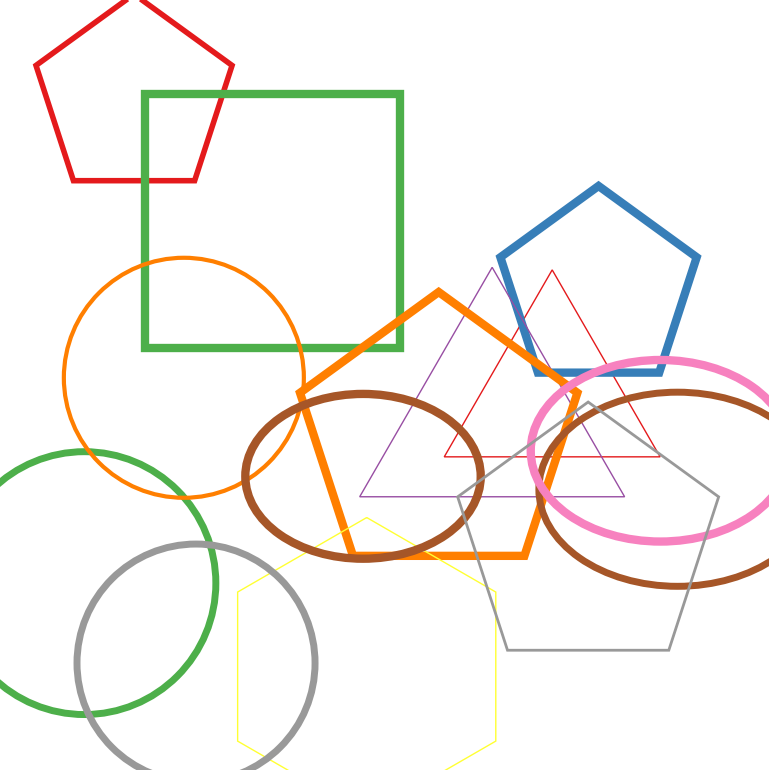[{"shape": "pentagon", "thickness": 2, "radius": 0.67, "center": [0.174, 0.874]}, {"shape": "triangle", "thickness": 0.5, "radius": 0.81, "center": [0.717, 0.488]}, {"shape": "pentagon", "thickness": 3, "radius": 0.67, "center": [0.777, 0.624]}, {"shape": "circle", "thickness": 2.5, "radius": 0.85, "center": [0.11, 0.243]}, {"shape": "square", "thickness": 3, "radius": 0.83, "center": [0.354, 0.713]}, {"shape": "triangle", "thickness": 0.5, "radius": 0.99, "center": [0.639, 0.454]}, {"shape": "pentagon", "thickness": 3, "radius": 0.95, "center": [0.57, 0.431]}, {"shape": "circle", "thickness": 1.5, "radius": 0.78, "center": [0.239, 0.509]}, {"shape": "hexagon", "thickness": 0.5, "radius": 0.97, "center": [0.476, 0.134]}, {"shape": "oval", "thickness": 3, "radius": 0.76, "center": [0.471, 0.381]}, {"shape": "oval", "thickness": 2.5, "radius": 0.9, "center": [0.88, 0.365]}, {"shape": "oval", "thickness": 3, "radius": 0.84, "center": [0.858, 0.415]}, {"shape": "pentagon", "thickness": 1, "radius": 0.89, "center": [0.764, 0.3]}, {"shape": "circle", "thickness": 2.5, "radius": 0.77, "center": [0.255, 0.139]}]